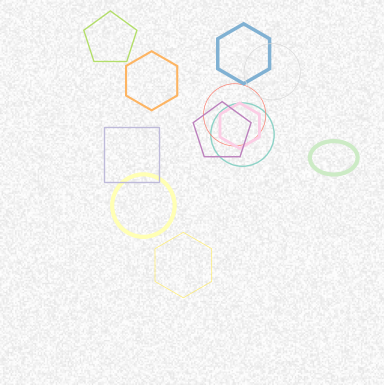[{"shape": "circle", "thickness": 1, "radius": 0.41, "center": [0.63, 0.65]}, {"shape": "circle", "thickness": 3, "radius": 0.41, "center": [0.373, 0.466]}, {"shape": "square", "thickness": 1, "radius": 0.36, "center": [0.34, 0.599]}, {"shape": "circle", "thickness": 0.5, "radius": 0.4, "center": [0.609, 0.702]}, {"shape": "hexagon", "thickness": 2.5, "radius": 0.39, "center": [0.633, 0.86]}, {"shape": "hexagon", "thickness": 1.5, "radius": 0.38, "center": [0.394, 0.79]}, {"shape": "pentagon", "thickness": 1, "radius": 0.36, "center": [0.287, 0.899]}, {"shape": "hexagon", "thickness": 2, "radius": 0.3, "center": [0.623, 0.674]}, {"shape": "circle", "thickness": 0.5, "radius": 0.37, "center": [0.707, 0.814]}, {"shape": "pentagon", "thickness": 1, "radius": 0.4, "center": [0.577, 0.657]}, {"shape": "oval", "thickness": 3, "radius": 0.31, "center": [0.867, 0.59]}, {"shape": "hexagon", "thickness": 0.5, "radius": 0.43, "center": [0.476, 0.312]}]